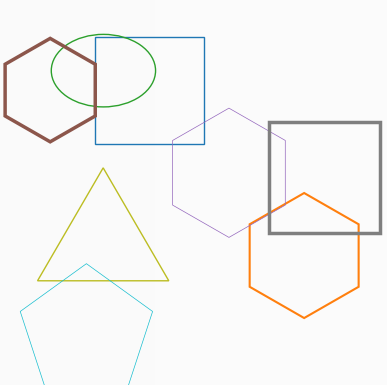[{"shape": "square", "thickness": 1, "radius": 0.7, "center": [0.386, 0.765]}, {"shape": "hexagon", "thickness": 1.5, "radius": 0.81, "center": [0.785, 0.336]}, {"shape": "oval", "thickness": 1, "radius": 0.67, "center": [0.267, 0.817]}, {"shape": "hexagon", "thickness": 0.5, "radius": 0.84, "center": [0.591, 0.551]}, {"shape": "hexagon", "thickness": 2.5, "radius": 0.67, "center": [0.13, 0.766]}, {"shape": "square", "thickness": 2.5, "radius": 0.72, "center": [0.837, 0.539]}, {"shape": "triangle", "thickness": 1, "radius": 0.98, "center": [0.266, 0.368]}, {"shape": "pentagon", "thickness": 0.5, "radius": 0.9, "center": [0.223, 0.136]}]